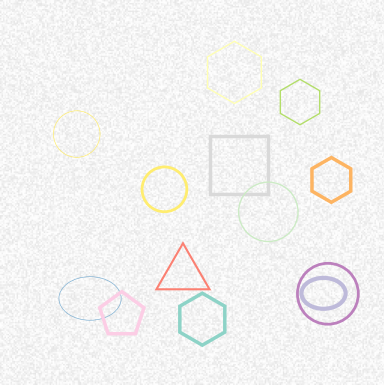[{"shape": "hexagon", "thickness": 2.5, "radius": 0.34, "center": [0.525, 0.171]}, {"shape": "hexagon", "thickness": 1, "radius": 0.4, "center": [0.609, 0.812]}, {"shape": "oval", "thickness": 3, "radius": 0.29, "center": [0.84, 0.238]}, {"shape": "triangle", "thickness": 1.5, "radius": 0.4, "center": [0.475, 0.288]}, {"shape": "oval", "thickness": 0.5, "radius": 0.4, "center": [0.234, 0.225]}, {"shape": "hexagon", "thickness": 2.5, "radius": 0.29, "center": [0.861, 0.533]}, {"shape": "hexagon", "thickness": 1, "radius": 0.3, "center": [0.779, 0.735]}, {"shape": "pentagon", "thickness": 2.5, "radius": 0.3, "center": [0.316, 0.182]}, {"shape": "square", "thickness": 2.5, "radius": 0.38, "center": [0.622, 0.571]}, {"shape": "circle", "thickness": 2, "radius": 0.4, "center": [0.852, 0.237]}, {"shape": "circle", "thickness": 1, "radius": 0.39, "center": [0.697, 0.45]}, {"shape": "circle", "thickness": 2, "radius": 0.29, "center": [0.427, 0.508]}, {"shape": "circle", "thickness": 0.5, "radius": 0.3, "center": [0.199, 0.652]}]